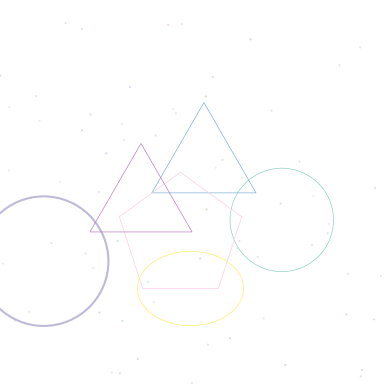[{"shape": "circle", "thickness": 0.5, "radius": 0.67, "center": [0.732, 0.429]}, {"shape": "circle", "thickness": 1.5, "radius": 0.84, "center": [0.113, 0.322]}, {"shape": "triangle", "thickness": 0.5, "radius": 0.78, "center": [0.53, 0.577]}, {"shape": "pentagon", "thickness": 0.5, "radius": 0.84, "center": [0.469, 0.385]}, {"shape": "triangle", "thickness": 0.5, "radius": 0.77, "center": [0.366, 0.474]}, {"shape": "oval", "thickness": 0.5, "radius": 0.69, "center": [0.495, 0.251]}]